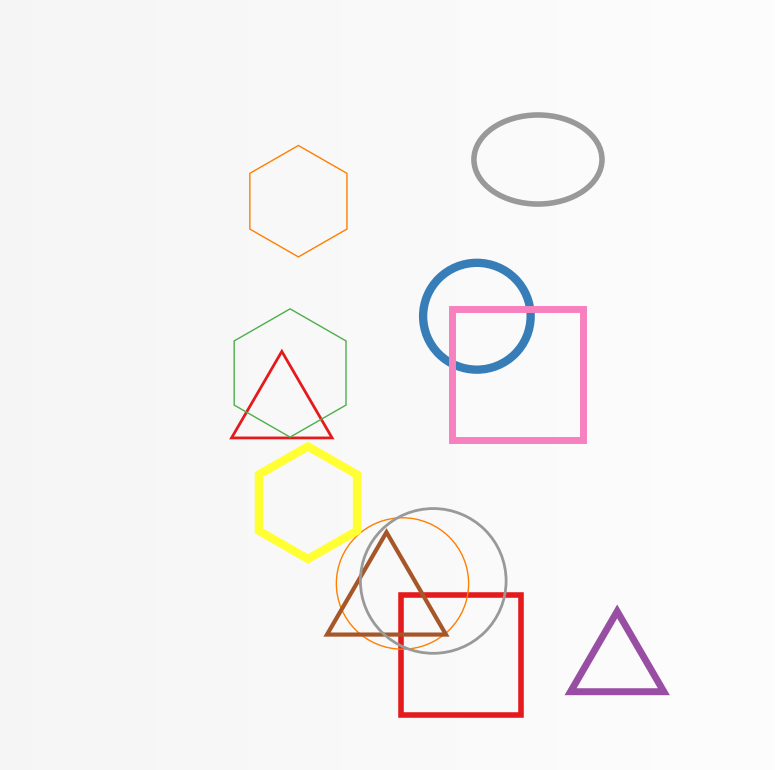[{"shape": "square", "thickness": 2, "radius": 0.39, "center": [0.595, 0.15]}, {"shape": "triangle", "thickness": 1, "radius": 0.37, "center": [0.364, 0.469]}, {"shape": "circle", "thickness": 3, "radius": 0.35, "center": [0.615, 0.589]}, {"shape": "hexagon", "thickness": 0.5, "radius": 0.42, "center": [0.374, 0.516]}, {"shape": "triangle", "thickness": 2.5, "radius": 0.35, "center": [0.796, 0.136]}, {"shape": "circle", "thickness": 0.5, "radius": 0.43, "center": [0.519, 0.242]}, {"shape": "hexagon", "thickness": 0.5, "radius": 0.36, "center": [0.385, 0.739]}, {"shape": "hexagon", "thickness": 3, "radius": 0.37, "center": [0.397, 0.347]}, {"shape": "triangle", "thickness": 1.5, "radius": 0.44, "center": [0.499, 0.22]}, {"shape": "square", "thickness": 2.5, "radius": 0.42, "center": [0.668, 0.514]}, {"shape": "oval", "thickness": 2, "radius": 0.41, "center": [0.694, 0.793]}, {"shape": "circle", "thickness": 1, "radius": 0.47, "center": [0.559, 0.246]}]